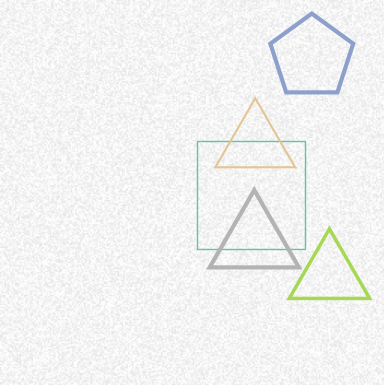[{"shape": "square", "thickness": 1, "radius": 0.7, "center": [0.652, 0.493]}, {"shape": "pentagon", "thickness": 3, "radius": 0.57, "center": [0.81, 0.852]}, {"shape": "triangle", "thickness": 2.5, "radius": 0.6, "center": [0.856, 0.285]}, {"shape": "triangle", "thickness": 1.5, "radius": 0.6, "center": [0.663, 0.625]}, {"shape": "triangle", "thickness": 3, "radius": 0.67, "center": [0.66, 0.372]}]